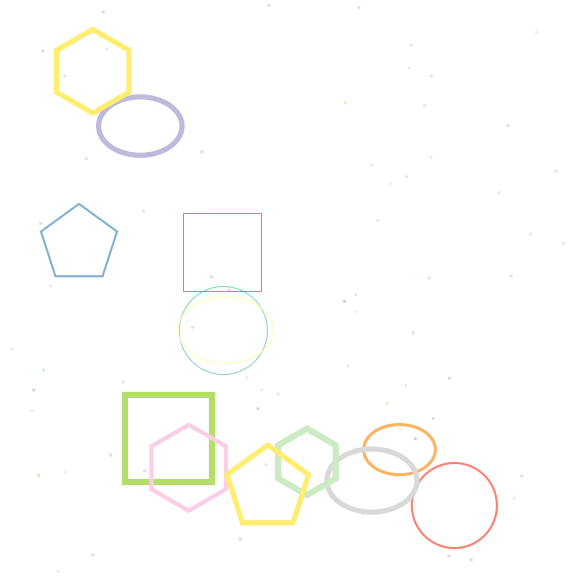[{"shape": "circle", "thickness": 0.5, "radius": 0.38, "center": [0.387, 0.427]}, {"shape": "oval", "thickness": 0.5, "radius": 0.41, "center": [0.391, 0.428]}, {"shape": "oval", "thickness": 2.5, "radius": 0.36, "center": [0.243, 0.781]}, {"shape": "circle", "thickness": 1, "radius": 0.37, "center": [0.787, 0.124]}, {"shape": "pentagon", "thickness": 1, "radius": 0.35, "center": [0.137, 0.577]}, {"shape": "oval", "thickness": 1.5, "radius": 0.31, "center": [0.692, 0.221]}, {"shape": "square", "thickness": 3, "radius": 0.38, "center": [0.292, 0.24]}, {"shape": "hexagon", "thickness": 2, "radius": 0.37, "center": [0.327, 0.189]}, {"shape": "oval", "thickness": 2.5, "radius": 0.39, "center": [0.644, 0.167]}, {"shape": "square", "thickness": 0.5, "radius": 0.34, "center": [0.384, 0.563]}, {"shape": "hexagon", "thickness": 3, "radius": 0.29, "center": [0.532, 0.199]}, {"shape": "hexagon", "thickness": 2.5, "radius": 0.36, "center": [0.161, 0.876]}, {"shape": "pentagon", "thickness": 2.5, "radius": 0.37, "center": [0.464, 0.154]}]